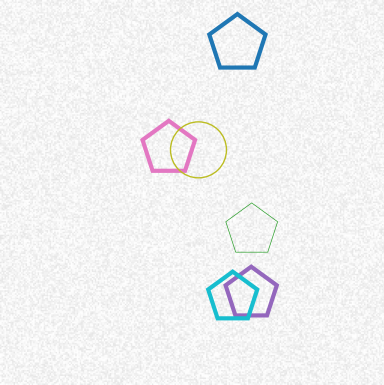[{"shape": "pentagon", "thickness": 3, "radius": 0.38, "center": [0.617, 0.887]}, {"shape": "pentagon", "thickness": 0.5, "radius": 0.35, "center": [0.654, 0.402]}, {"shape": "pentagon", "thickness": 3, "radius": 0.35, "center": [0.652, 0.237]}, {"shape": "pentagon", "thickness": 3, "radius": 0.36, "center": [0.438, 0.614]}, {"shape": "circle", "thickness": 1, "radius": 0.36, "center": [0.516, 0.611]}, {"shape": "pentagon", "thickness": 3, "radius": 0.33, "center": [0.604, 0.227]}]